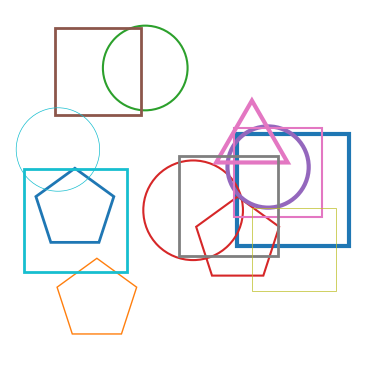[{"shape": "square", "thickness": 3, "radius": 0.73, "center": [0.761, 0.507]}, {"shape": "pentagon", "thickness": 2, "radius": 0.53, "center": [0.194, 0.457]}, {"shape": "pentagon", "thickness": 1, "radius": 0.54, "center": [0.252, 0.22]}, {"shape": "circle", "thickness": 1.5, "radius": 0.55, "center": [0.377, 0.823]}, {"shape": "pentagon", "thickness": 1.5, "radius": 0.57, "center": [0.617, 0.376]}, {"shape": "circle", "thickness": 1.5, "radius": 0.65, "center": [0.502, 0.454]}, {"shape": "circle", "thickness": 3, "radius": 0.53, "center": [0.696, 0.566]}, {"shape": "square", "thickness": 2, "radius": 0.56, "center": [0.255, 0.814]}, {"shape": "triangle", "thickness": 3, "radius": 0.54, "center": [0.654, 0.632]}, {"shape": "square", "thickness": 1.5, "radius": 0.57, "center": [0.722, 0.552]}, {"shape": "square", "thickness": 2, "radius": 0.64, "center": [0.594, 0.465]}, {"shape": "square", "thickness": 0.5, "radius": 0.54, "center": [0.763, 0.352]}, {"shape": "square", "thickness": 2, "radius": 0.67, "center": [0.196, 0.428]}, {"shape": "circle", "thickness": 0.5, "radius": 0.54, "center": [0.15, 0.612]}]